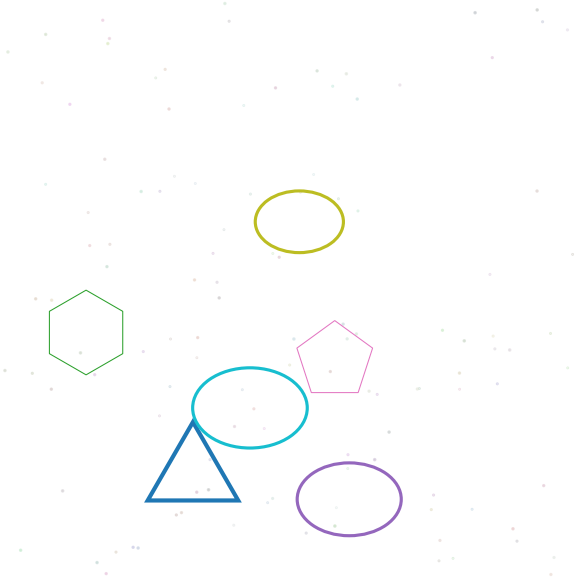[{"shape": "triangle", "thickness": 2, "radius": 0.45, "center": [0.334, 0.178]}, {"shape": "hexagon", "thickness": 0.5, "radius": 0.37, "center": [0.149, 0.423]}, {"shape": "oval", "thickness": 1.5, "radius": 0.45, "center": [0.605, 0.135]}, {"shape": "pentagon", "thickness": 0.5, "radius": 0.34, "center": [0.58, 0.375]}, {"shape": "oval", "thickness": 1.5, "radius": 0.38, "center": [0.518, 0.615]}, {"shape": "oval", "thickness": 1.5, "radius": 0.5, "center": [0.433, 0.293]}]